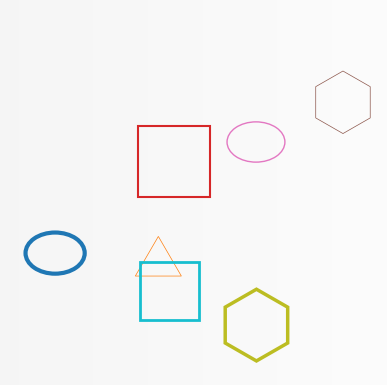[{"shape": "oval", "thickness": 3, "radius": 0.38, "center": [0.142, 0.343]}, {"shape": "triangle", "thickness": 0.5, "radius": 0.34, "center": [0.409, 0.317]}, {"shape": "square", "thickness": 1.5, "radius": 0.46, "center": [0.45, 0.58]}, {"shape": "hexagon", "thickness": 0.5, "radius": 0.41, "center": [0.885, 0.734]}, {"shape": "oval", "thickness": 1, "radius": 0.37, "center": [0.661, 0.631]}, {"shape": "hexagon", "thickness": 2.5, "radius": 0.47, "center": [0.662, 0.156]}, {"shape": "square", "thickness": 2, "radius": 0.38, "center": [0.437, 0.244]}]